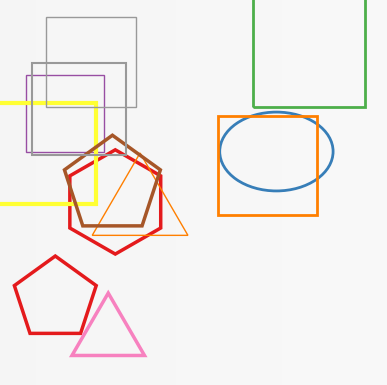[{"shape": "pentagon", "thickness": 2.5, "radius": 0.56, "center": [0.143, 0.224]}, {"shape": "hexagon", "thickness": 2.5, "radius": 0.68, "center": [0.297, 0.475]}, {"shape": "oval", "thickness": 2, "radius": 0.73, "center": [0.713, 0.606]}, {"shape": "square", "thickness": 2, "radius": 0.73, "center": [0.798, 0.868]}, {"shape": "square", "thickness": 1, "radius": 0.5, "center": [0.168, 0.705]}, {"shape": "square", "thickness": 2, "radius": 0.64, "center": [0.69, 0.571]}, {"shape": "triangle", "thickness": 1, "radius": 0.71, "center": [0.361, 0.46]}, {"shape": "square", "thickness": 3, "radius": 0.66, "center": [0.117, 0.602]}, {"shape": "pentagon", "thickness": 2.5, "radius": 0.65, "center": [0.29, 0.519]}, {"shape": "triangle", "thickness": 2.5, "radius": 0.54, "center": [0.279, 0.131]}, {"shape": "square", "thickness": 1, "radius": 0.58, "center": [0.235, 0.839]}, {"shape": "square", "thickness": 1.5, "radius": 0.6, "center": [0.204, 0.717]}]